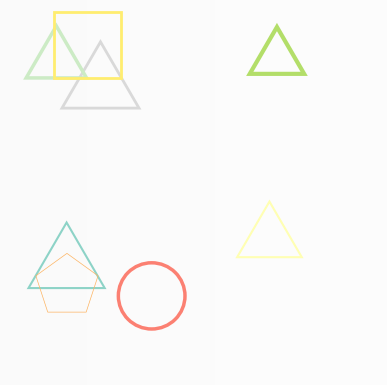[{"shape": "triangle", "thickness": 1.5, "radius": 0.57, "center": [0.172, 0.309]}, {"shape": "triangle", "thickness": 1.5, "radius": 0.48, "center": [0.695, 0.38]}, {"shape": "circle", "thickness": 2.5, "radius": 0.43, "center": [0.391, 0.231]}, {"shape": "pentagon", "thickness": 0.5, "radius": 0.42, "center": [0.173, 0.258]}, {"shape": "triangle", "thickness": 3, "radius": 0.41, "center": [0.715, 0.849]}, {"shape": "triangle", "thickness": 2, "radius": 0.57, "center": [0.259, 0.777]}, {"shape": "triangle", "thickness": 2.5, "radius": 0.45, "center": [0.145, 0.843]}, {"shape": "square", "thickness": 2, "radius": 0.43, "center": [0.225, 0.882]}]